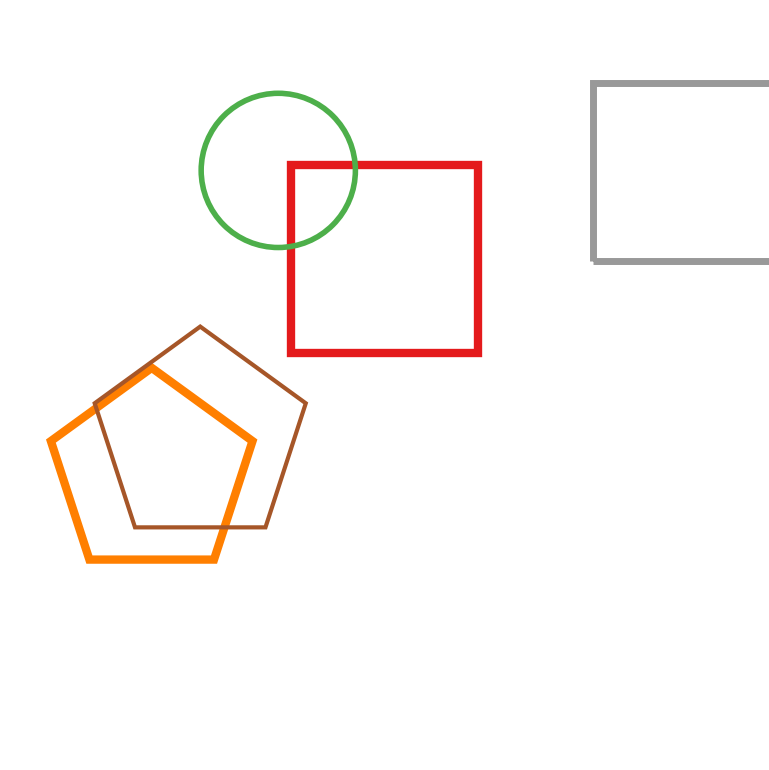[{"shape": "square", "thickness": 3, "radius": 0.61, "center": [0.499, 0.664]}, {"shape": "circle", "thickness": 2, "radius": 0.5, "center": [0.361, 0.779]}, {"shape": "pentagon", "thickness": 3, "radius": 0.69, "center": [0.197, 0.385]}, {"shape": "pentagon", "thickness": 1.5, "radius": 0.72, "center": [0.26, 0.432]}, {"shape": "square", "thickness": 2.5, "radius": 0.58, "center": [0.886, 0.777]}]